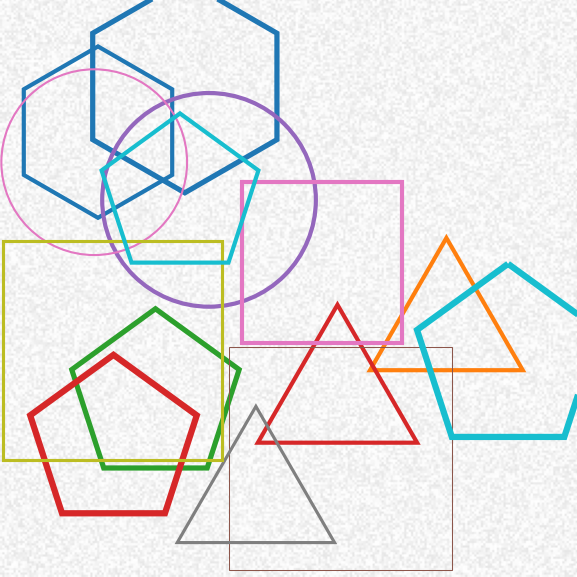[{"shape": "hexagon", "thickness": 2.5, "radius": 0.92, "center": [0.32, 0.849]}, {"shape": "hexagon", "thickness": 2, "radius": 0.74, "center": [0.17, 0.77]}, {"shape": "triangle", "thickness": 2, "radius": 0.76, "center": [0.773, 0.434]}, {"shape": "pentagon", "thickness": 2.5, "radius": 0.76, "center": [0.269, 0.312]}, {"shape": "pentagon", "thickness": 3, "radius": 0.76, "center": [0.197, 0.233]}, {"shape": "triangle", "thickness": 2, "radius": 0.8, "center": [0.584, 0.312]}, {"shape": "circle", "thickness": 2, "radius": 0.92, "center": [0.362, 0.653]}, {"shape": "square", "thickness": 0.5, "radius": 0.96, "center": [0.59, 0.205]}, {"shape": "circle", "thickness": 1, "radius": 0.8, "center": [0.163, 0.718]}, {"shape": "square", "thickness": 2, "radius": 0.69, "center": [0.557, 0.544]}, {"shape": "triangle", "thickness": 1.5, "radius": 0.79, "center": [0.443, 0.138]}, {"shape": "square", "thickness": 1.5, "radius": 0.95, "center": [0.194, 0.392]}, {"shape": "pentagon", "thickness": 2, "radius": 0.71, "center": [0.312, 0.66]}, {"shape": "pentagon", "thickness": 3, "radius": 0.83, "center": [0.88, 0.377]}]